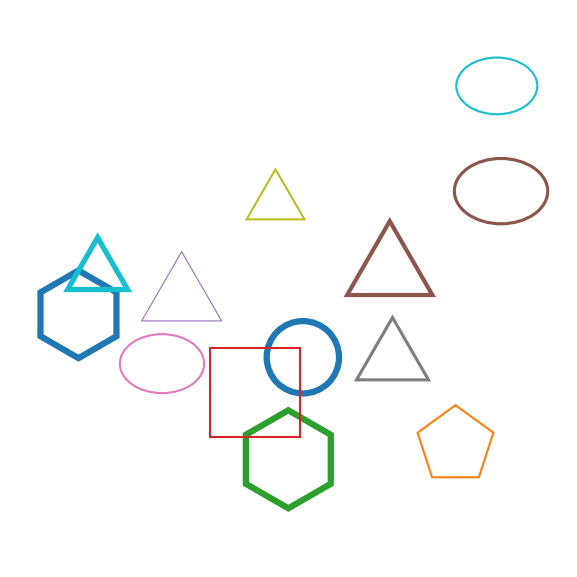[{"shape": "hexagon", "thickness": 3, "radius": 0.38, "center": [0.136, 0.455]}, {"shape": "circle", "thickness": 3, "radius": 0.31, "center": [0.524, 0.381]}, {"shape": "pentagon", "thickness": 1, "radius": 0.35, "center": [0.789, 0.229]}, {"shape": "hexagon", "thickness": 3, "radius": 0.42, "center": [0.499, 0.204]}, {"shape": "square", "thickness": 1, "radius": 0.39, "center": [0.442, 0.319]}, {"shape": "triangle", "thickness": 0.5, "radius": 0.4, "center": [0.315, 0.483]}, {"shape": "triangle", "thickness": 2, "radius": 0.43, "center": [0.675, 0.531]}, {"shape": "oval", "thickness": 1.5, "radius": 0.4, "center": [0.868, 0.668]}, {"shape": "oval", "thickness": 1, "radius": 0.36, "center": [0.28, 0.369]}, {"shape": "triangle", "thickness": 1.5, "radius": 0.36, "center": [0.68, 0.377]}, {"shape": "triangle", "thickness": 1, "radius": 0.29, "center": [0.477, 0.648]}, {"shape": "oval", "thickness": 1, "radius": 0.35, "center": [0.86, 0.85]}, {"shape": "triangle", "thickness": 2.5, "radius": 0.3, "center": [0.169, 0.528]}]